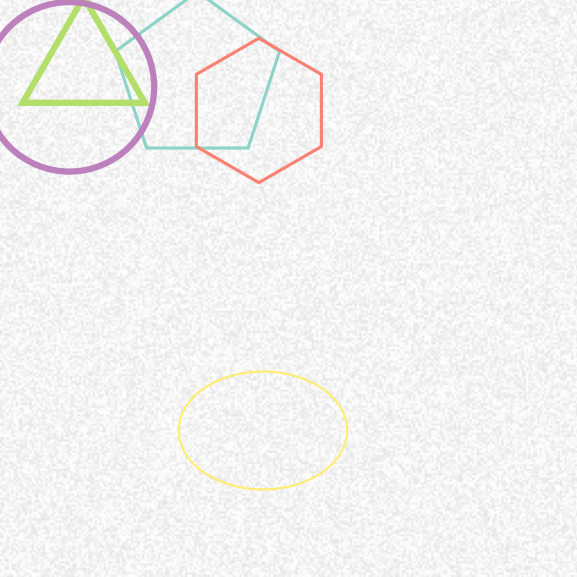[{"shape": "pentagon", "thickness": 1.5, "radius": 0.75, "center": [0.342, 0.864]}, {"shape": "hexagon", "thickness": 1.5, "radius": 0.62, "center": [0.448, 0.808]}, {"shape": "triangle", "thickness": 3, "radius": 0.61, "center": [0.145, 0.882]}, {"shape": "circle", "thickness": 3, "radius": 0.73, "center": [0.12, 0.849]}, {"shape": "oval", "thickness": 1, "radius": 0.73, "center": [0.455, 0.254]}]